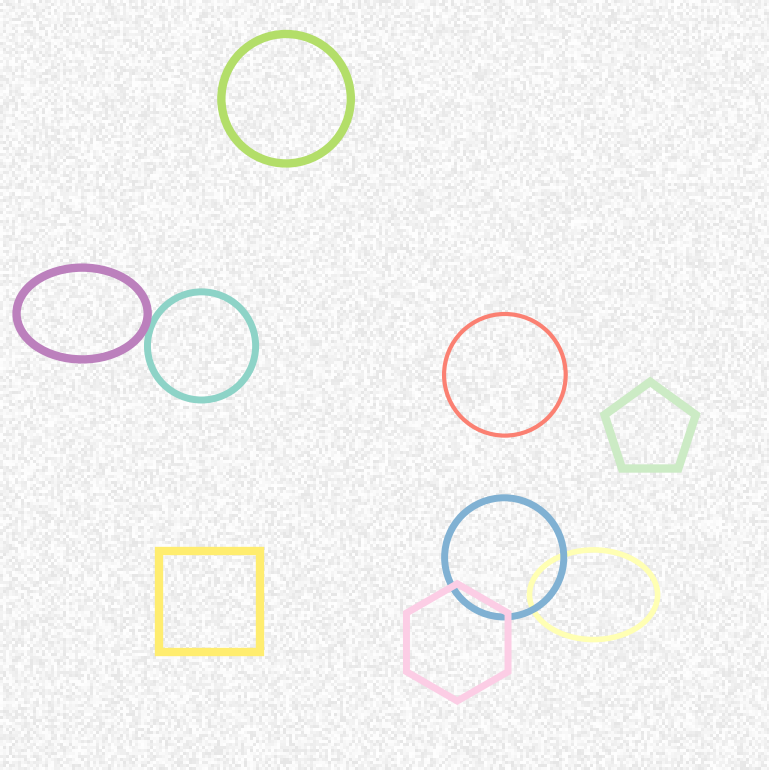[{"shape": "circle", "thickness": 2.5, "radius": 0.35, "center": [0.262, 0.551]}, {"shape": "oval", "thickness": 2, "radius": 0.42, "center": [0.771, 0.228]}, {"shape": "circle", "thickness": 1.5, "radius": 0.39, "center": [0.656, 0.513]}, {"shape": "circle", "thickness": 2.5, "radius": 0.39, "center": [0.655, 0.276]}, {"shape": "circle", "thickness": 3, "radius": 0.42, "center": [0.372, 0.872]}, {"shape": "hexagon", "thickness": 2.5, "radius": 0.38, "center": [0.594, 0.166]}, {"shape": "oval", "thickness": 3, "radius": 0.43, "center": [0.107, 0.593]}, {"shape": "pentagon", "thickness": 3, "radius": 0.31, "center": [0.844, 0.442]}, {"shape": "square", "thickness": 3, "radius": 0.33, "center": [0.273, 0.219]}]